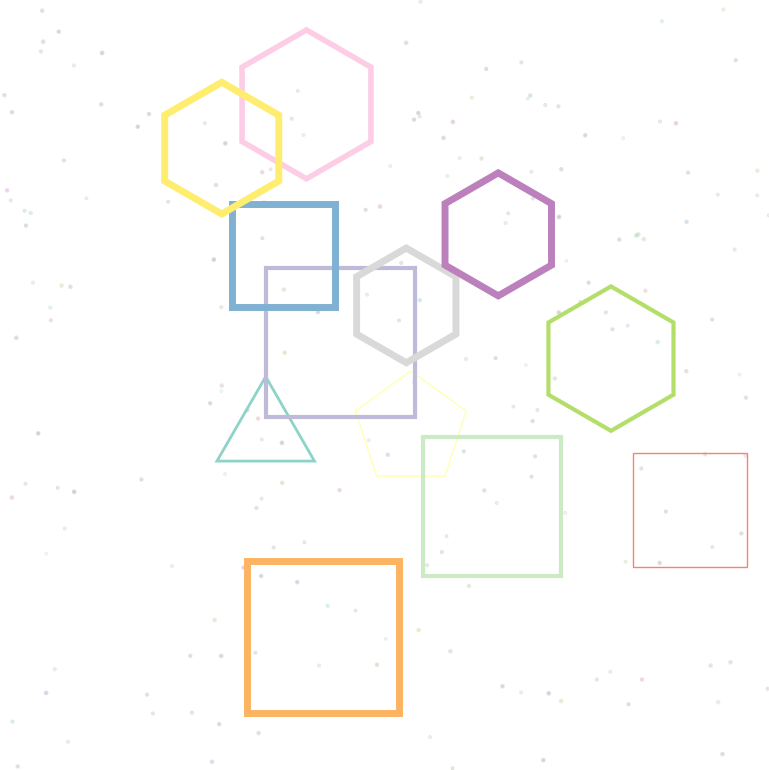[{"shape": "triangle", "thickness": 1, "radius": 0.37, "center": [0.345, 0.438]}, {"shape": "pentagon", "thickness": 0.5, "radius": 0.38, "center": [0.534, 0.443]}, {"shape": "square", "thickness": 1.5, "radius": 0.48, "center": [0.442, 0.555]}, {"shape": "square", "thickness": 0.5, "radius": 0.37, "center": [0.896, 0.338]}, {"shape": "square", "thickness": 2.5, "radius": 0.34, "center": [0.368, 0.668]}, {"shape": "square", "thickness": 2.5, "radius": 0.49, "center": [0.42, 0.173]}, {"shape": "hexagon", "thickness": 1.5, "radius": 0.47, "center": [0.793, 0.534]}, {"shape": "hexagon", "thickness": 2, "radius": 0.48, "center": [0.398, 0.864]}, {"shape": "hexagon", "thickness": 2.5, "radius": 0.37, "center": [0.528, 0.603]}, {"shape": "hexagon", "thickness": 2.5, "radius": 0.4, "center": [0.647, 0.696]}, {"shape": "square", "thickness": 1.5, "radius": 0.45, "center": [0.639, 0.342]}, {"shape": "hexagon", "thickness": 2.5, "radius": 0.43, "center": [0.288, 0.808]}]